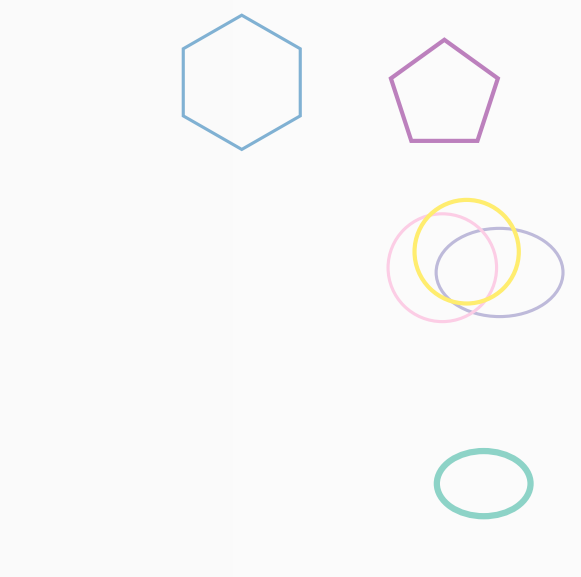[{"shape": "oval", "thickness": 3, "radius": 0.4, "center": [0.832, 0.162]}, {"shape": "oval", "thickness": 1.5, "radius": 0.55, "center": [0.859, 0.527]}, {"shape": "hexagon", "thickness": 1.5, "radius": 0.58, "center": [0.416, 0.857]}, {"shape": "circle", "thickness": 1.5, "radius": 0.47, "center": [0.761, 0.536]}, {"shape": "pentagon", "thickness": 2, "radius": 0.48, "center": [0.765, 0.833]}, {"shape": "circle", "thickness": 2, "radius": 0.45, "center": [0.803, 0.563]}]